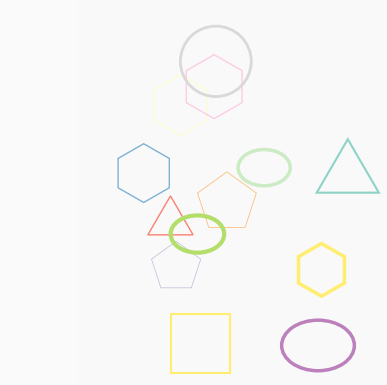[{"shape": "triangle", "thickness": 1.5, "radius": 0.46, "center": [0.898, 0.546]}, {"shape": "hexagon", "thickness": 0.5, "radius": 0.39, "center": [0.466, 0.727]}, {"shape": "pentagon", "thickness": 0.5, "radius": 0.33, "center": [0.455, 0.306]}, {"shape": "triangle", "thickness": 1, "radius": 0.34, "center": [0.44, 0.424]}, {"shape": "hexagon", "thickness": 1, "radius": 0.38, "center": [0.371, 0.55]}, {"shape": "pentagon", "thickness": 0.5, "radius": 0.4, "center": [0.586, 0.474]}, {"shape": "oval", "thickness": 3, "radius": 0.35, "center": [0.509, 0.392]}, {"shape": "hexagon", "thickness": 1, "radius": 0.42, "center": [0.553, 0.775]}, {"shape": "circle", "thickness": 2, "radius": 0.46, "center": [0.557, 0.841]}, {"shape": "oval", "thickness": 2.5, "radius": 0.47, "center": [0.821, 0.103]}, {"shape": "oval", "thickness": 2.5, "radius": 0.34, "center": [0.682, 0.565]}, {"shape": "square", "thickness": 1.5, "radius": 0.38, "center": [0.517, 0.108]}, {"shape": "hexagon", "thickness": 2.5, "radius": 0.34, "center": [0.83, 0.299]}]